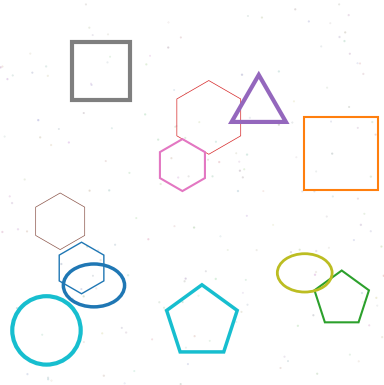[{"shape": "oval", "thickness": 2.5, "radius": 0.4, "center": [0.244, 0.259]}, {"shape": "hexagon", "thickness": 1, "radius": 0.33, "center": [0.212, 0.304]}, {"shape": "square", "thickness": 1.5, "radius": 0.48, "center": [0.886, 0.602]}, {"shape": "pentagon", "thickness": 1.5, "radius": 0.37, "center": [0.888, 0.223]}, {"shape": "hexagon", "thickness": 0.5, "radius": 0.48, "center": [0.542, 0.695]}, {"shape": "triangle", "thickness": 3, "radius": 0.41, "center": [0.672, 0.724]}, {"shape": "hexagon", "thickness": 0.5, "radius": 0.37, "center": [0.156, 0.425]}, {"shape": "hexagon", "thickness": 1.5, "radius": 0.34, "center": [0.474, 0.571]}, {"shape": "square", "thickness": 3, "radius": 0.37, "center": [0.262, 0.815]}, {"shape": "oval", "thickness": 2, "radius": 0.36, "center": [0.791, 0.291]}, {"shape": "pentagon", "thickness": 2.5, "radius": 0.48, "center": [0.524, 0.164]}, {"shape": "circle", "thickness": 3, "radius": 0.44, "center": [0.121, 0.142]}]